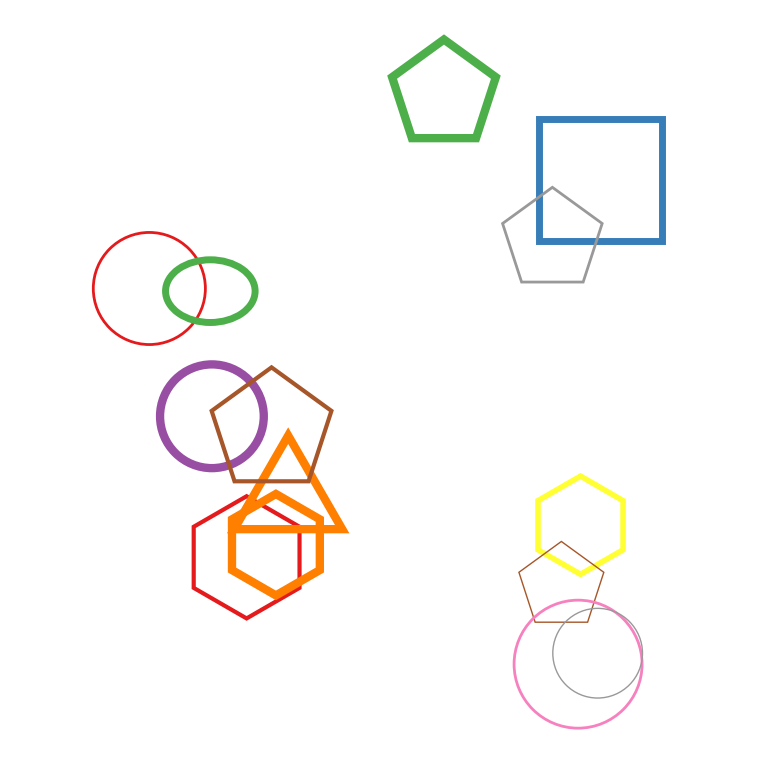[{"shape": "circle", "thickness": 1, "radius": 0.36, "center": [0.194, 0.625]}, {"shape": "hexagon", "thickness": 1.5, "radius": 0.4, "center": [0.32, 0.276]}, {"shape": "square", "thickness": 2.5, "radius": 0.4, "center": [0.78, 0.766]}, {"shape": "pentagon", "thickness": 3, "radius": 0.35, "center": [0.577, 0.878]}, {"shape": "oval", "thickness": 2.5, "radius": 0.29, "center": [0.273, 0.622]}, {"shape": "circle", "thickness": 3, "radius": 0.34, "center": [0.275, 0.459]}, {"shape": "triangle", "thickness": 3, "radius": 0.4, "center": [0.374, 0.353]}, {"shape": "hexagon", "thickness": 3, "radius": 0.33, "center": [0.358, 0.293]}, {"shape": "hexagon", "thickness": 2, "radius": 0.32, "center": [0.754, 0.318]}, {"shape": "pentagon", "thickness": 1.5, "radius": 0.41, "center": [0.353, 0.441]}, {"shape": "pentagon", "thickness": 0.5, "radius": 0.29, "center": [0.729, 0.239]}, {"shape": "circle", "thickness": 1, "radius": 0.42, "center": [0.751, 0.137]}, {"shape": "circle", "thickness": 0.5, "radius": 0.29, "center": [0.776, 0.152]}, {"shape": "pentagon", "thickness": 1, "radius": 0.34, "center": [0.717, 0.689]}]